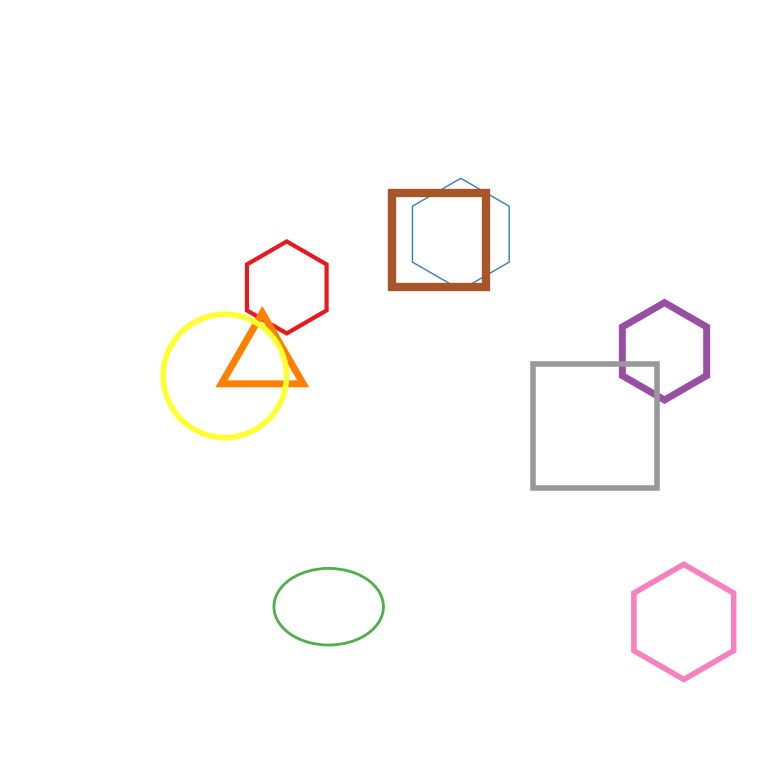[{"shape": "hexagon", "thickness": 1.5, "radius": 0.3, "center": [0.372, 0.627]}, {"shape": "hexagon", "thickness": 0.5, "radius": 0.36, "center": [0.598, 0.696]}, {"shape": "oval", "thickness": 1, "radius": 0.36, "center": [0.427, 0.212]}, {"shape": "hexagon", "thickness": 2.5, "radius": 0.32, "center": [0.863, 0.544]}, {"shape": "triangle", "thickness": 2.5, "radius": 0.31, "center": [0.341, 0.532]}, {"shape": "circle", "thickness": 2, "radius": 0.4, "center": [0.292, 0.512]}, {"shape": "square", "thickness": 3, "radius": 0.31, "center": [0.57, 0.688]}, {"shape": "hexagon", "thickness": 2, "radius": 0.37, "center": [0.888, 0.192]}, {"shape": "square", "thickness": 2, "radius": 0.4, "center": [0.773, 0.447]}]